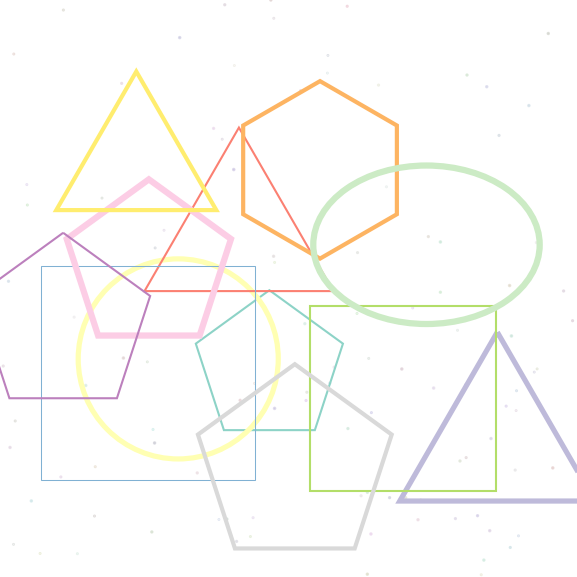[{"shape": "pentagon", "thickness": 1, "radius": 0.67, "center": [0.466, 0.363]}, {"shape": "circle", "thickness": 2.5, "radius": 0.87, "center": [0.309, 0.378]}, {"shape": "triangle", "thickness": 2.5, "radius": 0.97, "center": [0.861, 0.229]}, {"shape": "triangle", "thickness": 1, "radius": 0.94, "center": [0.414, 0.589]}, {"shape": "square", "thickness": 0.5, "radius": 0.93, "center": [0.257, 0.353]}, {"shape": "hexagon", "thickness": 2, "radius": 0.77, "center": [0.554, 0.705]}, {"shape": "square", "thickness": 1, "radius": 0.8, "center": [0.698, 0.309]}, {"shape": "pentagon", "thickness": 3, "radius": 0.75, "center": [0.258, 0.539]}, {"shape": "pentagon", "thickness": 2, "radius": 0.88, "center": [0.511, 0.192]}, {"shape": "pentagon", "thickness": 1, "radius": 0.79, "center": [0.109, 0.438]}, {"shape": "oval", "thickness": 3, "radius": 0.98, "center": [0.739, 0.575]}, {"shape": "triangle", "thickness": 2, "radius": 0.8, "center": [0.236, 0.715]}]